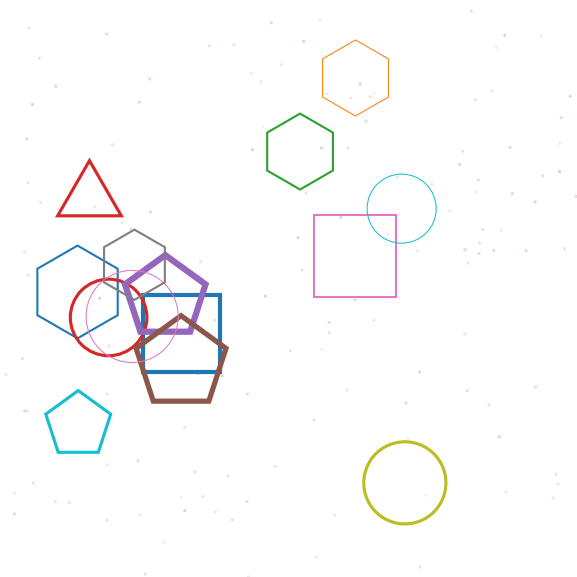[{"shape": "square", "thickness": 2, "radius": 0.34, "center": [0.314, 0.422]}, {"shape": "hexagon", "thickness": 1, "radius": 0.4, "center": [0.134, 0.494]}, {"shape": "hexagon", "thickness": 0.5, "radius": 0.33, "center": [0.616, 0.864]}, {"shape": "hexagon", "thickness": 1, "radius": 0.33, "center": [0.52, 0.737]}, {"shape": "triangle", "thickness": 1.5, "radius": 0.32, "center": [0.155, 0.657]}, {"shape": "circle", "thickness": 1.5, "radius": 0.33, "center": [0.188, 0.449]}, {"shape": "pentagon", "thickness": 3, "radius": 0.37, "center": [0.286, 0.484]}, {"shape": "pentagon", "thickness": 2.5, "radius": 0.41, "center": [0.313, 0.371]}, {"shape": "square", "thickness": 1, "radius": 0.36, "center": [0.614, 0.556]}, {"shape": "circle", "thickness": 0.5, "radius": 0.4, "center": [0.229, 0.451]}, {"shape": "hexagon", "thickness": 1, "radius": 0.3, "center": [0.233, 0.541]}, {"shape": "circle", "thickness": 1.5, "radius": 0.36, "center": [0.701, 0.163]}, {"shape": "circle", "thickness": 0.5, "radius": 0.3, "center": [0.696, 0.638]}, {"shape": "pentagon", "thickness": 1.5, "radius": 0.3, "center": [0.136, 0.264]}]